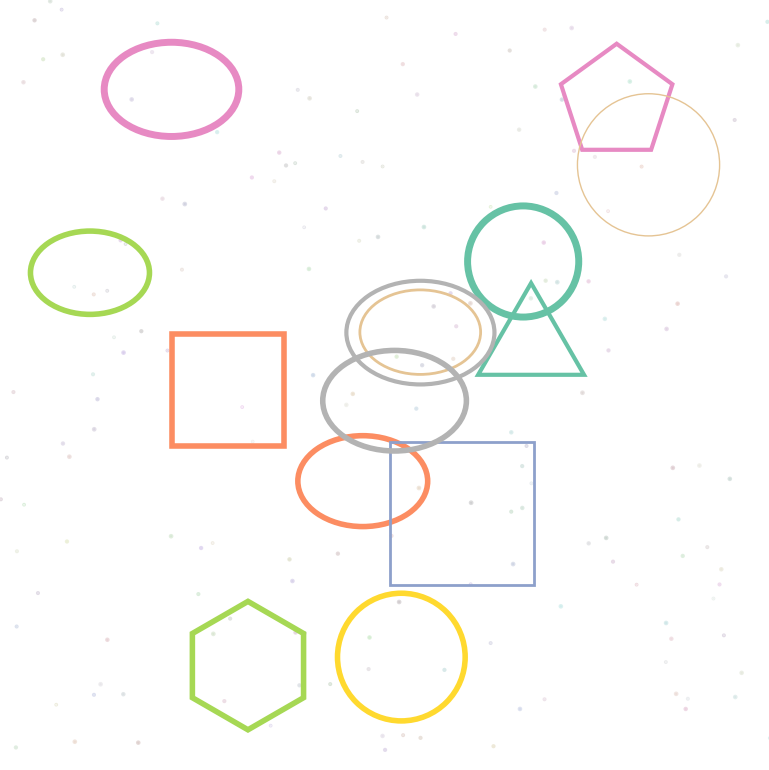[{"shape": "circle", "thickness": 2.5, "radius": 0.36, "center": [0.679, 0.66]}, {"shape": "triangle", "thickness": 1.5, "radius": 0.4, "center": [0.69, 0.553]}, {"shape": "oval", "thickness": 2, "radius": 0.42, "center": [0.471, 0.375]}, {"shape": "square", "thickness": 2, "radius": 0.36, "center": [0.297, 0.494]}, {"shape": "square", "thickness": 1, "radius": 0.47, "center": [0.6, 0.333]}, {"shape": "oval", "thickness": 2.5, "radius": 0.44, "center": [0.223, 0.884]}, {"shape": "pentagon", "thickness": 1.5, "radius": 0.38, "center": [0.801, 0.867]}, {"shape": "oval", "thickness": 2, "radius": 0.39, "center": [0.117, 0.646]}, {"shape": "hexagon", "thickness": 2, "radius": 0.42, "center": [0.322, 0.136]}, {"shape": "circle", "thickness": 2, "radius": 0.41, "center": [0.521, 0.147]}, {"shape": "circle", "thickness": 0.5, "radius": 0.46, "center": [0.842, 0.786]}, {"shape": "oval", "thickness": 1, "radius": 0.39, "center": [0.546, 0.569]}, {"shape": "oval", "thickness": 2, "radius": 0.47, "center": [0.512, 0.48]}, {"shape": "oval", "thickness": 1.5, "radius": 0.48, "center": [0.546, 0.568]}]